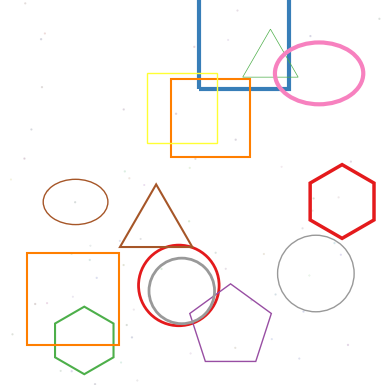[{"shape": "hexagon", "thickness": 2.5, "radius": 0.48, "center": [0.889, 0.477]}, {"shape": "circle", "thickness": 2, "radius": 0.52, "center": [0.464, 0.259]}, {"shape": "square", "thickness": 3, "radius": 0.59, "center": [0.634, 0.888]}, {"shape": "hexagon", "thickness": 1.5, "radius": 0.44, "center": [0.219, 0.116]}, {"shape": "triangle", "thickness": 0.5, "radius": 0.42, "center": [0.702, 0.841]}, {"shape": "pentagon", "thickness": 1, "radius": 0.56, "center": [0.599, 0.151]}, {"shape": "square", "thickness": 1.5, "radius": 0.6, "center": [0.19, 0.223]}, {"shape": "square", "thickness": 1.5, "radius": 0.51, "center": [0.546, 0.693]}, {"shape": "square", "thickness": 1, "radius": 0.46, "center": [0.473, 0.719]}, {"shape": "oval", "thickness": 1, "radius": 0.42, "center": [0.196, 0.475]}, {"shape": "triangle", "thickness": 1.5, "radius": 0.54, "center": [0.406, 0.413]}, {"shape": "oval", "thickness": 3, "radius": 0.57, "center": [0.829, 0.809]}, {"shape": "circle", "thickness": 2, "radius": 0.43, "center": [0.472, 0.244]}, {"shape": "circle", "thickness": 1, "radius": 0.5, "center": [0.82, 0.29]}]